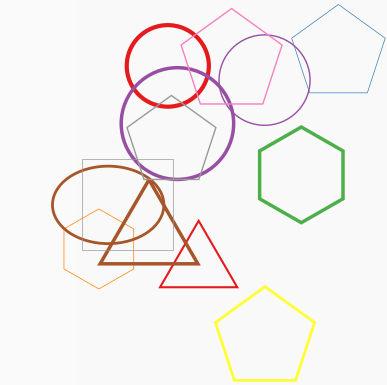[{"shape": "circle", "thickness": 3, "radius": 0.53, "center": [0.433, 0.829]}, {"shape": "triangle", "thickness": 1.5, "radius": 0.58, "center": [0.513, 0.311]}, {"shape": "pentagon", "thickness": 0.5, "radius": 0.63, "center": [0.873, 0.862]}, {"shape": "hexagon", "thickness": 2.5, "radius": 0.62, "center": [0.778, 0.546]}, {"shape": "circle", "thickness": 2.5, "radius": 0.73, "center": [0.458, 0.679]}, {"shape": "circle", "thickness": 1, "radius": 0.59, "center": [0.683, 0.792]}, {"shape": "hexagon", "thickness": 0.5, "radius": 0.52, "center": [0.255, 0.353]}, {"shape": "pentagon", "thickness": 2, "radius": 0.67, "center": [0.684, 0.121]}, {"shape": "triangle", "thickness": 2.5, "radius": 0.73, "center": [0.384, 0.388]}, {"shape": "oval", "thickness": 2, "radius": 0.72, "center": [0.279, 0.468]}, {"shape": "pentagon", "thickness": 1, "radius": 0.69, "center": [0.598, 0.841]}, {"shape": "pentagon", "thickness": 1, "radius": 0.6, "center": [0.442, 0.631]}, {"shape": "square", "thickness": 0.5, "radius": 0.59, "center": [0.329, 0.468]}]